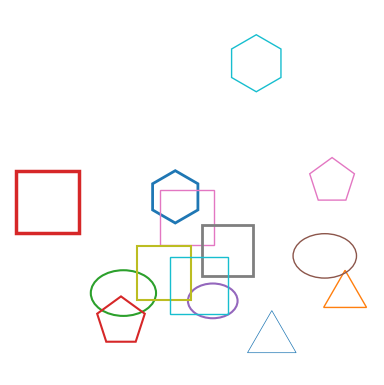[{"shape": "triangle", "thickness": 0.5, "radius": 0.36, "center": [0.706, 0.12]}, {"shape": "hexagon", "thickness": 2, "radius": 0.34, "center": [0.455, 0.489]}, {"shape": "triangle", "thickness": 1, "radius": 0.32, "center": [0.896, 0.234]}, {"shape": "oval", "thickness": 1.5, "radius": 0.42, "center": [0.321, 0.239]}, {"shape": "pentagon", "thickness": 1.5, "radius": 0.33, "center": [0.314, 0.165]}, {"shape": "square", "thickness": 2.5, "radius": 0.41, "center": [0.123, 0.475]}, {"shape": "oval", "thickness": 1.5, "radius": 0.32, "center": [0.553, 0.219]}, {"shape": "oval", "thickness": 1, "radius": 0.41, "center": [0.844, 0.335]}, {"shape": "pentagon", "thickness": 1, "radius": 0.31, "center": [0.863, 0.53]}, {"shape": "square", "thickness": 1, "radius": 0.36, "center": [0.486, 0.435]}, {"shape": "square", "thickness": 2, "radius": 0.33, "center": [0.59, 0.349]}, {"shape": "square", "thickness": 1.5, "radius": 0.35, "center": [0.427, 0.291]}, {"shape": "square", "thickness": 1, "radius": 0.37, "center": [0.517, 0.258]}, {"shape": "hexagon", "thickness": 1, "radius": 0.37, "center": [0.666, 0.836]}]